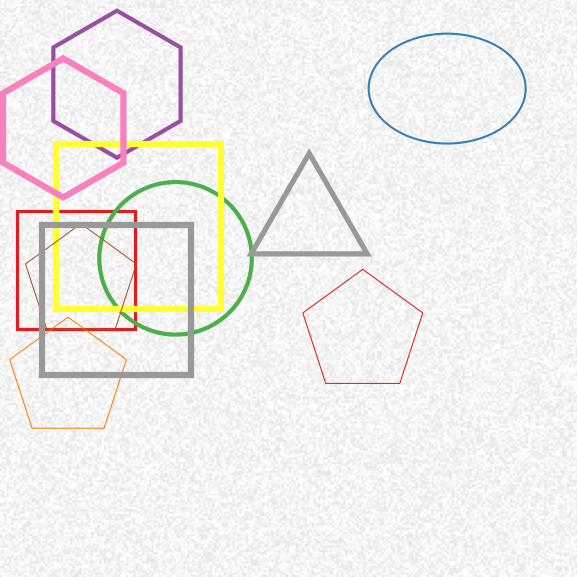[{"shape": "pentagon", "thickness": 0.5, "radius": 0.55, "center": [0.628, 0.424]}, {"shape": "square", "thickness": 1.5, "radius": 0.51, "center": [0.132, 0.531]}, {"shape": "oval", "thickness": 1, "radius": 0.68, "center": [0.774, 0.846]}, {"shape": "circle", "thickness": 2, "radius": 0.66, "center": [0.304, 0.552]}, {"shape": "hexagon", "thickness": 2, "radius": 0.64, "center": [0.203, 0.853]}, {"shape": "pentagon", "thickness": 0.5, "radius": 0.53, "center": [0.118, 0.344]}, {"shape": "square", "thickness": 3, "radius": 0.72, "center": [0.239, 0.607]}, {"shape": "pentagon", "thickness": 0.5, "radius": 0.5, "center": [0.14, 0.511]}, {"shape": "hexagon", "thickness": 3, "radius": 0.6, "center": [0.11, 0.778]}, {"shape": "square", "thickness": 3, "radius": 0.65, "center": [0.202, 0.48]}, {"shape": "triangle", "thickness": 2.5, "radius": 0.58, "center": [0.535, 0.618]}]